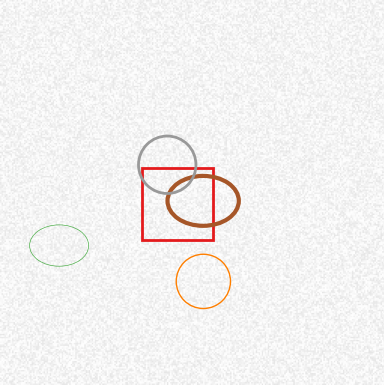[{"shape": "square", "thickness": 2, "radius": 0.47, "center": [0.461, 0.471]}, {"shape": "oval", "thickness": 0.5, "radius": 0.38, "center": [0.154, 0.362]}, {"shape": "circle", "thickness": 1, "radius": 0.35, "center": [0.528, 0.269]}, {"shape": "oval", "thickness": 3, "radius": 0.46, "center": [0.528, 0.478]}, {"shape": "circle", "thickness": 2, "radius": 0.37, "center": [0.434, 0.572]}]